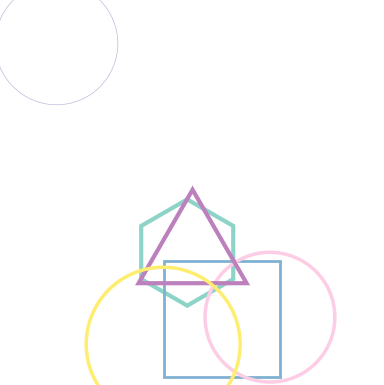[{"shape": "hexagon", "thickness": 3, "radius": 0.69, "center": [0.486, 0.344]}, {"shape": "circle", "thickness": 0.5, "radius": 0.8, "center": [0.147, 0.887]}, {"shape": "square", "thickness": 2, "radius": 0.75, "center": [0.577, 0.172]}, {"shape": "circle", "thickness": 2.5, "radius": 0.84, "center": [0.701, 0.176]}, {"shape": "triangle", "thickness": 3, "radius": 0.81, "center": [0.5, 0.345]}, {"shape": "circle", "thickness": 2.5, "radius": 1.0, "center": [0.424, 0.106]}]